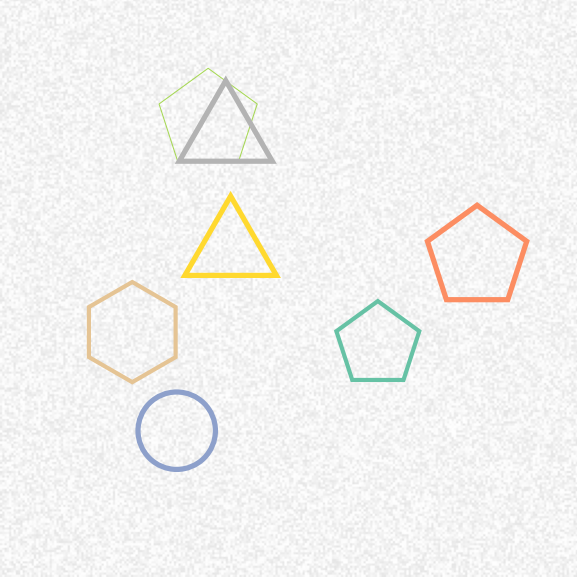[{"shape": "pentagon", "thickness": 2, "radius": 0.38, "center": [0.654, 0.402]}, {"shape": "pentagon", "thickness": 2.5, "radius": 0.45, "center": [0.826, 0.553]}, {"shape": "circle", "thickness": 2.5, "radius": 0.34, "center": [0.306, 0.253]}, {"shape": "pentagon", "thickness": 0.5, "radius": 0.45, "center": [0.36, 0.792]}, {"shape": "triangle", "thickness": 2.5, "radius": 0.46, "center": [0.399, 0.568]}, {"shape": "hexagon", "thickness": 2, "radius": 0.43, "center": [0.229, 0.424]}, {"shape": "triangle", "thickness": 2.5, "radius": 0.46, "center": [0.391, 0.766]}]